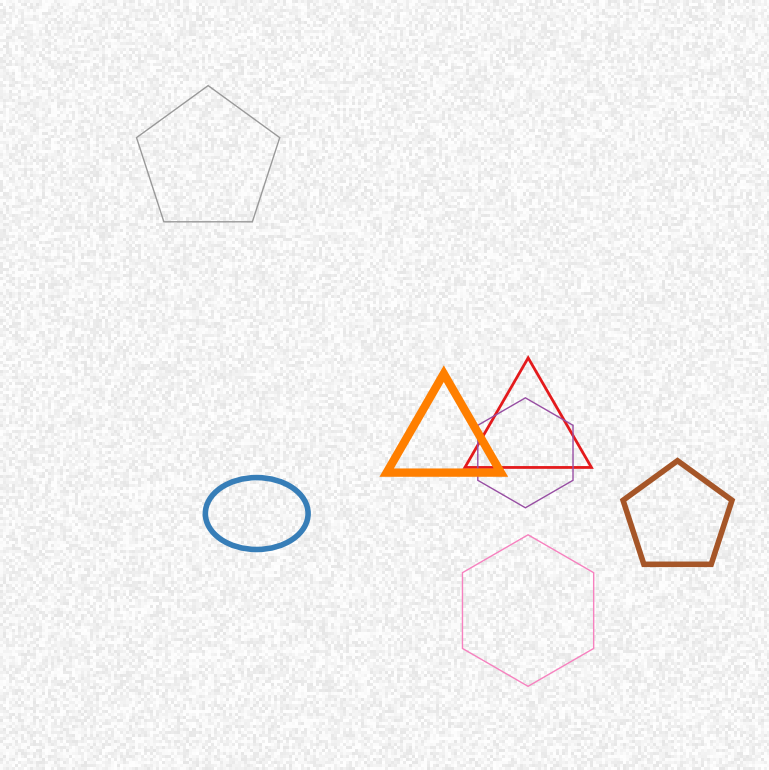[{"shape": "triangle", "thickness": 1, "radius": 0.47, "center": [0.686, 0.44]}, {"shape": "oval", "thickness": 2, "radius": 0.33, "center": [0.333, 0.333]}, {"shape": "hexagon", "thickness": 0.5, "radius": 0.36, "center": [0.682, 0.412]}, {"shape": "triangle", "thickness": 3, "radius": 0.43, "center": [0.576, 0.429]}, {"shape": "pentagon", "thickness": 2, "radius": 0.37, "center": [0.88, 0.327]}, {"shape": "hexagon", "thickness": 0.5, "radius": 0.49, "center": [0.686, 0.207]}, {"shape": "pentagon", "thickness": 0.5, "radius": 0.49, "center": [0.27, 0.791]}]